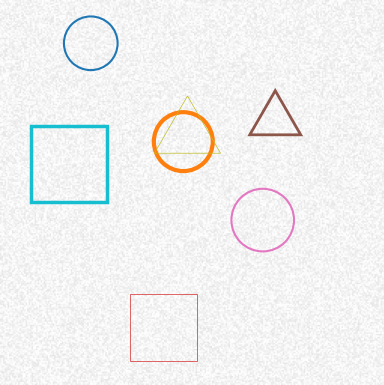[{"shape": "circle", "thickness": 1.5, "radius": 0.35, "center": [0.236, 0.888]}, {"shape": "circle", "thickness": 3, "radius": 0.38, "center": [0.476, 0.632]}, {"shape": "square", "thickness": 0.5, "radius": 0.44, "center": [0.425, 0.15]}, {"shape": "triangle", "thickness": 2, "radius": 0.38, "center": [0.715, 0.688]}, {"shape": "circle", "thickness": 1.5, "radius": 0.41, "center": [0.682, 0.428]}, {"shape": "triangle", "thickness": 0.5, "radius": 0.5, "center": [0.487, 0.652]}, {"shape": "square", "thickness": 2.5, "radius": 0.49, "center": [0.179, 0.574]}]